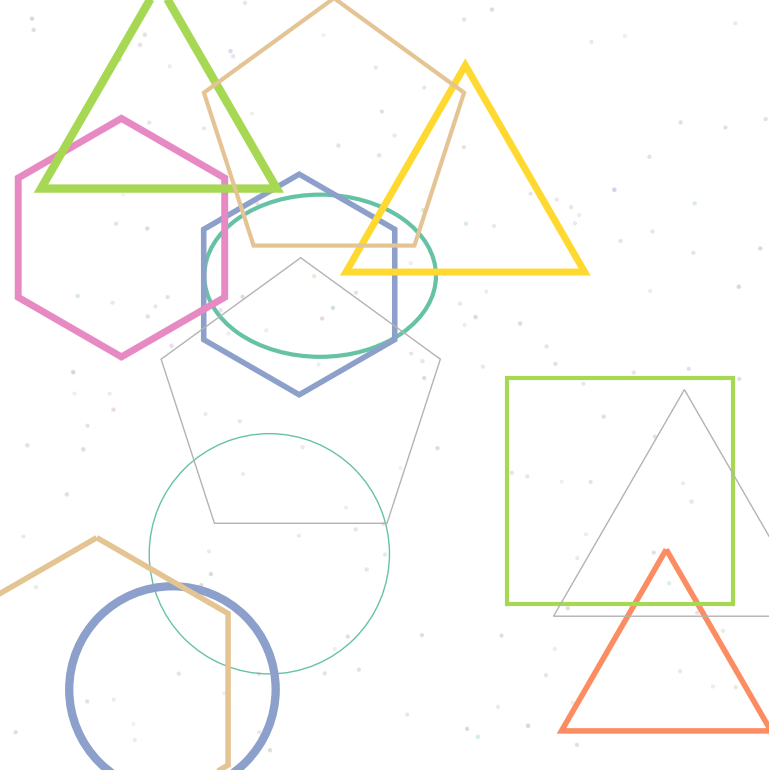[{"shape": "oval", "thickness": 1.5, "radius": 0.75, "center": [0.416, 0.642]}, {"shape": "circle", "thickness": 0.5, "radius": 0.78, "center": [0.35, 0.281]}, {"shape": "triangle", "thickness": 2, "radius": 0.79, "center": [0.865, 0.129]}, {"shape": "circle", "thickness": 3, "radius": 0.67, "center": [0.224, 0.105]}, {"shape": "hexagon", "thickness": 2, "radius": 0.72, "center": [0.389, 0.631]}, {"shape": "hexagon", "thickness": 2.5, "radius": 0.77, "center": [0.158, 0.691]}, {"shape": "triangle", "thickness": 3, "radius": 0.88, "center": [0.206, 0.843]}, {"shape": "square", "thickness": 1.5, "radius": 0.73, "center": [0.805, 0.362]}, {"shape": "triangle", "thickness": 2.5, "radius": 0.89, "center": [0.604, 0.736]}, {"shape": "hexagon", "thickness": 2, "radius": 0.98, "center": [0.126, 0.105]}, {"shape": "pentagon", "thickness": 1.5, "radius": 0.89, "center": [0.434, 0.825]}, {"shape": "triangle", "thickness": 0.5, "radius": 0.98, "center": [0.889, 0.298]}, {"shape": "pentagon", "thickness": 0.5, "radius": 0.95, "center": [0.391, 0.475]}]